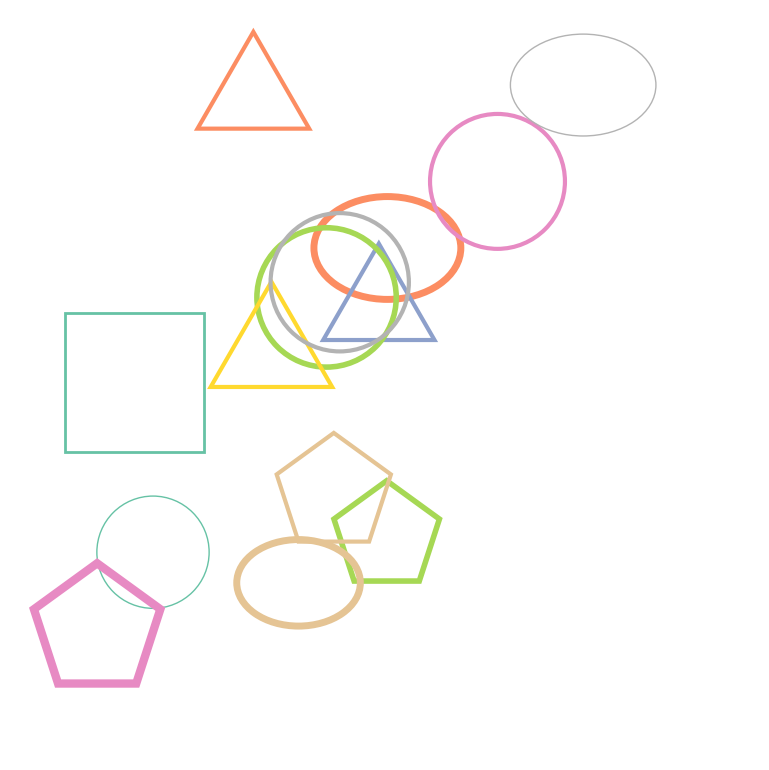[{"shape": "square", "thickness": 1, "radius": 0.45, "center": [0.174, 0.504]}, {"shape": "circle", "thickness": 0.5, "radius": 0.36, "center": [0.199, 0.283]}, {"shape": "oval", "thickness": 2.5, "radius": 0.48, "center": [0.503, 0.678]}, {"shape": "triangle", "thickness": 1.5, "radius": 0.42, "center": [0.329, 0.875]}, {"shape": "triangle", "thickness": 1.5, "radius": 0.42, "center": [0.492, 0.6]}, {"shape": "circle", "thickness": 1.5, "radius": 0.44, "center": [0.646, 0.764]}, {"shape": "pentagon", "thickness": 3, "radius": 0.43, "center": [0.126, 0.182]}, {"shape": "pentagon", "thickness": 2, "radius": 0.36, "center": [0.502, 0.304]}, {"shape": "circle", "thickness": 2, "radius": 0.45, "center": [0.424, 0.614]}, {"shape": "triangle", "thickness": 1.5, "radius": 0.46, "center": [0.352, 0.543]}, {"shape": "pentagon", "thickness": 1.5, "radius": 0.39, "center": [0.433, 0.36]}, {"shape": "oval", "thickness": 2.5, "radius": 0.4, "center": [0.388, 0.243]}, {"shape": "circle", "thickness": 1.5, "radius": 0.45, "center": [0.441, 0.633]}, {"shape": "oval", "thickness": 0.5, "radius": 0.47, "center": [0.757, 0.89]}]